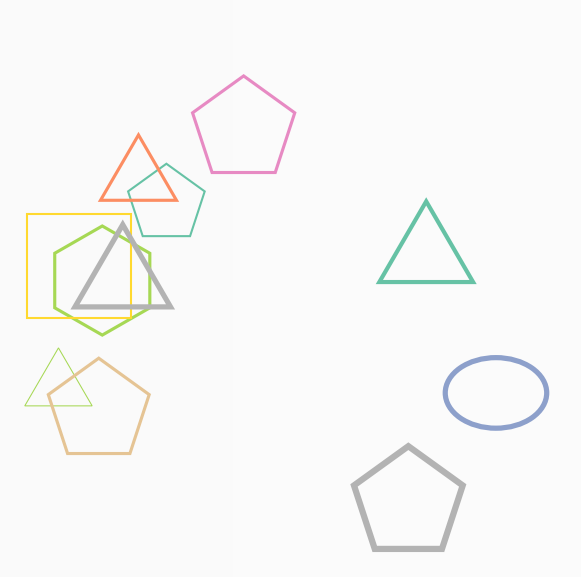[{"shape": "pentagon", "thickness": 1, "radius": 0.35, "center": [0.286, 0.646]}, {"shape": "triangle", "thickness": 2, "radius": 0.47, "center": [0.733, 0.557]}, {"shape": "triangle", "thickness": 1.5, "radius": 0.38, "center": [0.238, 0.69]}, {"shape": "oval", "thickness": 2.5, "radius": 0.44, "center": [0.853, 0.319]}, {"shape": "pentagon", "thickness": 1.5, "radius": 0.46, "center": [0.419, 0.775]}, {"shape": "hexagon", "thickness": 1.5, "radius": 0.47, "center": [0.176, 0.513]}, {"shape": "triangle", "thickness": 0.5, "radius": 0.33, "center": [0.101, 0.33]}, {"shape": "square", "thickness": 1, "radius": 0.45, "center": [0.135, 0.538]}, {"shape": "pentagon", "thickness": 1.5, "radius": 0.46, "center": [0.17, 0.288]}, {"shape": "triangle", "thickness": 2.5, "radius": 0.47, "center": [0.211, 0.515]}, {"shape": "pentagon", "thickness": 3, "radius": 0.49, "center": [0.703, 0.128]}]